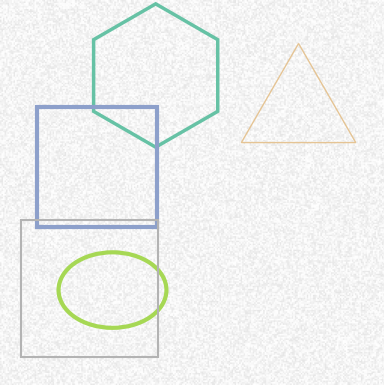[{"shape": "hexagon", "thickness": 2.5, "radius": 0.93, "center": [0.404, 0.804]}, {"shape": "square", "thickness": 3, "radius": 0.78, "center": [0.253, 0.567]}, {"shape": "oval", "thickness": 3, "radius": 0.7, "center": [0.292, 0.247]}, {"shape": "triangle", "thickness": 1, "radius": 0.86, "center": [0.775, 0.715]}, {"shape": "square", "thickness": 1.5, "radius": 0.89, "center": [0.232, 0.251]}]